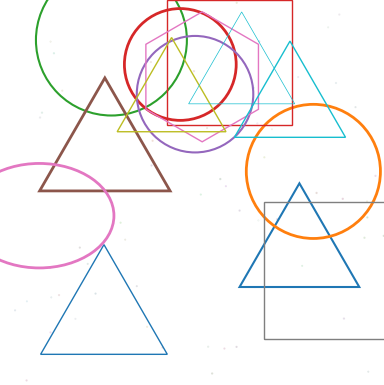[{"shape": "triangle", "thickness": 1, "radius": 0.95, "center": [0.27, 0.175]}, {"shape": "triangle", "thickness": 1.5, "radius": 0.9, "center": [0.778, 0.344]}, {"shape": "circle", "thickness": 2, "radius": 0.87, "center": [0.814, 0.555]}, {"shape": "circle", "thickness": 1.5, "radius": 0.98, "center": [0.289, 0.896]}, {"shape": "circle", "thickness": 2, "radius": 0.73, "center": [0.468, 0.833]}, {"shape": "square", "thickness": 1, "radius": 0.82, "center": [0.596, 0.837]}, {"shape": "circle", "thickness": 1.5, "radius": 0.76, "center": [0.507, 0.755]}, {"shape": "triangle", "thickness": 2, "radius": 0.98, "center": [0.272, 0.602]}, {"shape": "hexagon", "thickness": 1, "radius": 0.84, "center": [0.525, 0.801]}, {"shape": "oval", "thickness": 2, "radius": 0.97, "center": [0.102, 0.44]}, {"shape": "square", "thickness": 1, "radius": 0.89, "center": [0.862, 0.298]}, {"shape": "triangle", "thickness": 1, "radius": 0.82, "center": [0.446, 0.739]}, {"shape": "triangle", "thickness": 1, "radius": 0.83, "center": [0.753, 0.727]}, {"shape": "triangle", "thickness": 0.5, "radius": 0.8, "center": [0.628, 0.81]}]